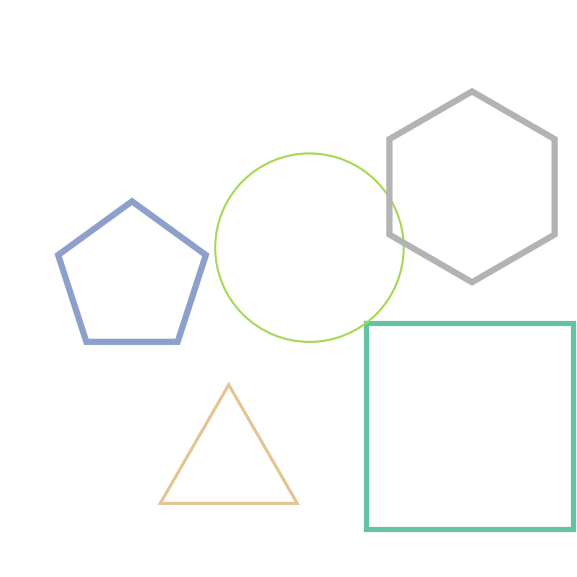[{"shape": "square", "thickness": 2.5, "radius": 0.89, "center": [0.813, 0.262]}, {"shape": "pentagon", "thickness": 3, "radius": 0.67, "center": [0.229, 0.516]}, {"shape": "circle", "thickness": 1, "radius": 0.82, "center": [0.536, 0.57]}, {"shape": "triangle", "thickness": 1.5, "radius": 0.68, "center": [0.396, 0.196]}, {"shape": "hexagon", "thickness": 3, "radius": 0.83, "center": [0.817, 0.676]}]